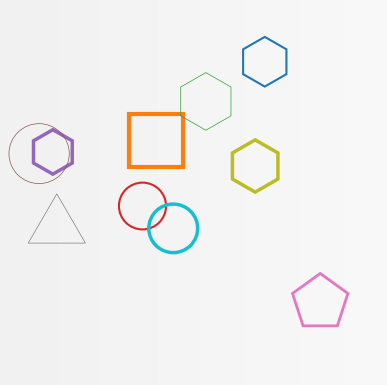[{"shape": "hexagon", "thickness": 1.5, "radius": 0.32, "center": [0.683, 0.84]}, {"shape": "square", "thickness": 3, "radius": 0.35, "center": [0.403, 0.635]}, {"shape": "hexagon", "thickness": 0.5, "radius": 0.37, "center": [0.531, 0.737]}, {"shape": "circle", "thickness": 1.5, "radius": 0.3, "center": [0.368, 0.465]}, {"shape": "hexagon", "thickness": 2.5, "radius": 0.29, "center": [0.136, 0.605]}, {"shape": "circle", "thickness": 0.5, "radius": 0.39, "center": [0.101, 0.601]}, {"shape": "pentagon", "thickness": 2, "radius": 0.38, "center": [0.826, 0.214]}, {"shape": "triangle", "thickness": 0.5, "radius": 0.43, "center": [0.147, 0.411]}, {"shape": "hexagon", "thickness": 2.5, "radius": 0.34, "center": [0.658, 0.569]}, {"shape": "circle", "thickness": 2.5, "radius": 0.32, "center": [0.447, 0.407]}]